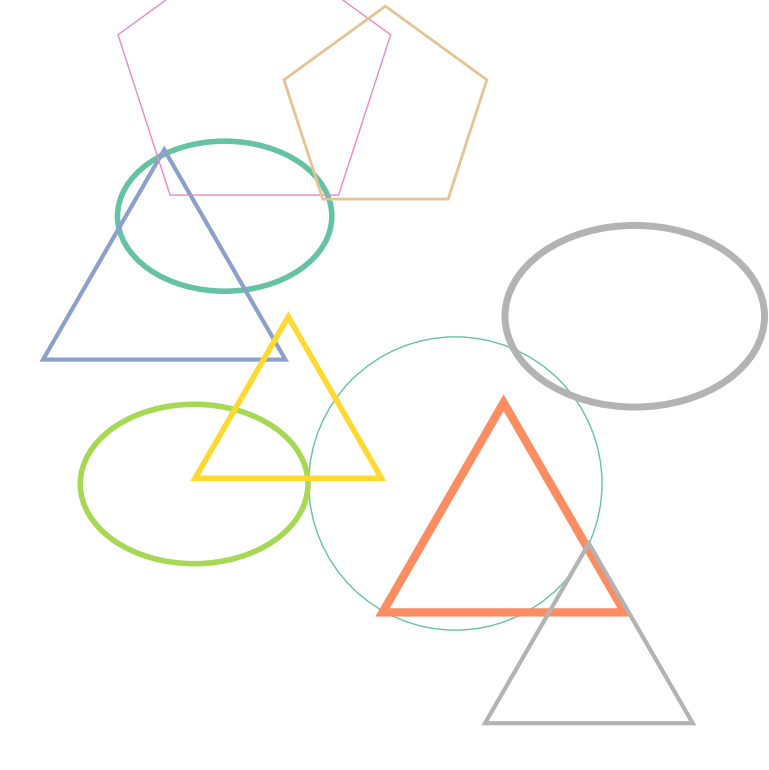[{"shape": "circle", "thickness": 0.5, "radius": 0.95, "center": [0.591, 0.372]}, {"shape": "oval", "thickness": 2, "radius": 0.7, "center": [0.292, 0.719]}, {"shape": "triangle", "thickness": 3, "radius": 0.91, "center": [0.654, 0.295]}, {"shape": "triangle", "thickness": 1.5, "radius": 0.91, "center": [0.213, 0.624]}, {"shape": "pentagon", "thickness": 0.5, "radius": 0.93, "center": [0.33, 0.897]}, {"shape": "oval", "thickness": 2, "radius": 0.74, "center": [0.252, 0.371]}, {"shape": "triangle", "thickness": 2, "radius": 0.7, "center": [0.374, 0.449]}, {"shape": "pentagon", "thickness": 1, "radius": 0.69, "center": [0.501, 0.854]}, {"shape": "triangle", "thickness": 1.5, "radius": 0.78, "center": [0.765, 0.139]}, {"shape": "oval", "thickness": 2.5, "radius": 0.84, "center": [0.824, 0.589]}]